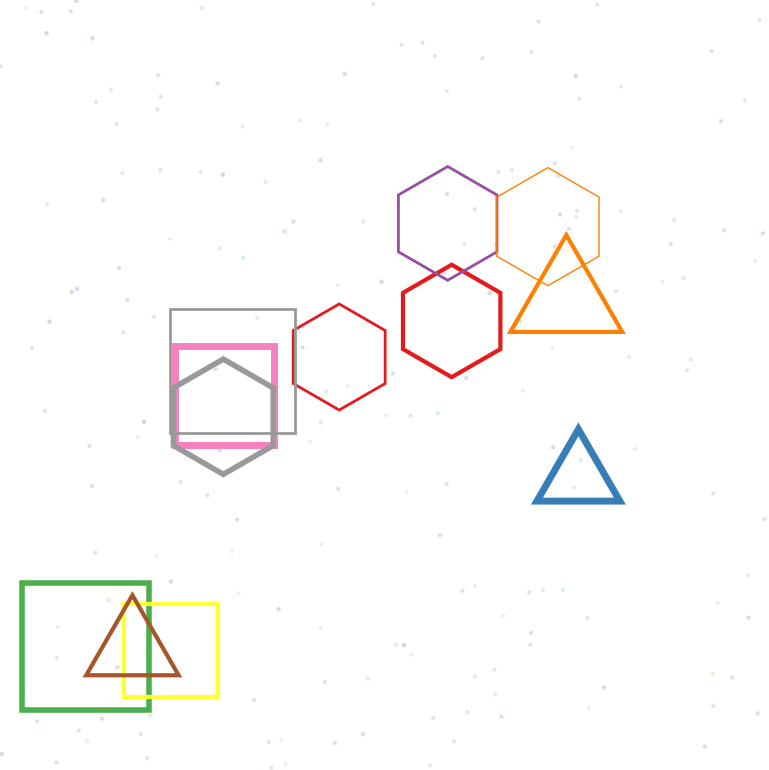[{"shape": "hexagon", "thickness": 1.5, "radius": 0.37, "center": [0.587, 0.583]}, {"shape": "hexagon", "thickness": 1, "radius": 0.34, "center": [0.441, 0.536]}, {"shape": "triangle", "thickness": 2.5, "radius": 0.31, "center": [0.751, 0.38]}, {"shape": "square", "thickness": 2, "radius": 0.41, "center": [0.111, 0.16]}, {"shape": "hexagon", "thickness": 1, "radius": 0.37, "center": [0.581, 0.71]}, {"shape": "hexagon", "thickness": 0.5, "radius": 0.38, "center": [0.712, 0.706]}, {"shape": "triangle", "thickness": 1.5, "radius": 0.42, "center": [0.735, 0.611]}, {"shape": "square", "thickness": 1.5, "radius": 0.3, "center": [0.222, 0.155]}, {"shape": "triangle", "thickness": 1.5, "radius": 0.35, "center": [0.172, 0.158]}, {"shape": "square", "thickness": 2.5, "radius": 0.32, "center": [0.292, 0.486]}, {"shape": "hexagon", "thickness": 2, "radius": 0.37, "center": [0.29, 0.459]}, {"shape": "square", "thickness": 1, "radius": 0.4, "center": [0.302, 0.518]}]